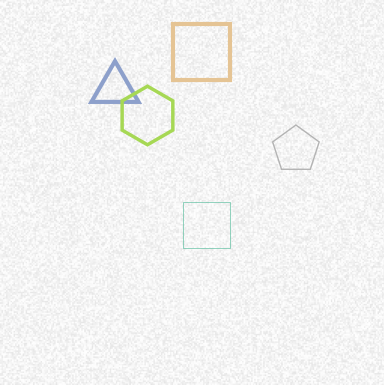[{"shape": "square", "thickness": 0.5, "radius": 0.3, "center": [0.537, 0.415]}, {"shape": "triangle", "thickness": 3, "radius": 0.35, "center": [0.299, 0.771]}, {"shape": "hexagon", "thickness": 2.5, "radius": 0.38, "center": [0.383, 0.7]}, {"shape": "square", "thickness": 3, "radius": 0.37, "center": [0.523, 0.865]}, {"shape": "pentagon", "thickness": 1, "radius": 0.32, "center": [0.769, 0.612]}]